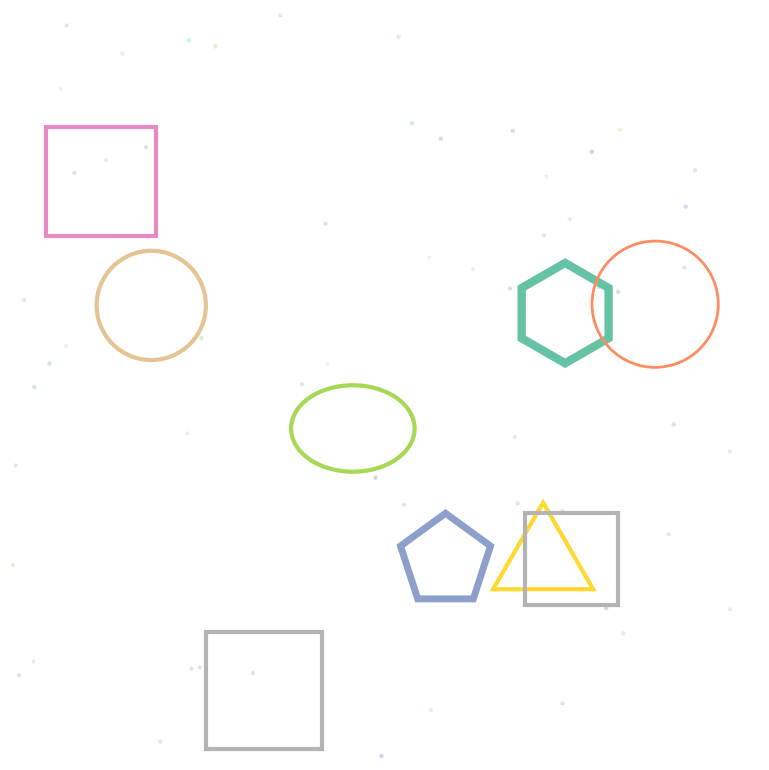[{"shape": "hexagon", "thickness": 3, "radius": 0.33, "center": [0.734, 0.593]}, {"shape": "circle", "thickness": 1, "radius": 0.41, "center": [0.851, 0.605]}, {"shape": "pentagon", "thickness": 2.5, "radius": 0.31, "center": [0.579, 0.272]}, {"shape": "square", "thickness": 1.5, "radius": 0.36, "center": [0.131, 0.765]}, {"shape": "oval", "thickness": 1.5, "radius": 0.4, "center": [0.458, 0.444]}, {"shape": "triangle", "thickness": 1.5, "radius": 0.38, "center": [0.705, 0.272]}, {"shape": "circle", "thickness": 1.5, "radius": 0.35, "center": [0.196, 0.603]}, {"shape": "square", "thickness": 1.5, "radius": 0.3, "center": [0.742, 0.274]}, {"shape": "square", "thickness": 1.5, "radius": 0.38, "center": [0.343, 0.103]}]